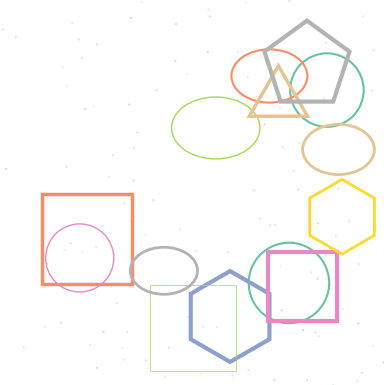[{"shape": "circle", "thickness": 1.5, "radius": 0.48, "center": [0.849, 0.766]}, {"shape": "circle", "thickness": 1.5, "radius": 0.52, "center": [0.75, 0.265]}, {"shape": "square", "thickness": 2.5, "radius": 0.58, "center": [0.225, 0.379]}, {"shape": "oval", "thickness": 1.5, "radius": 0.49, "center": [0.7, 0.803]}, {"shape": "hexagon", "thickness": 3, "radius": 0.59, "center": [0.598, 0.178]}, {"shape": "square", "thickness": 3, "radius": 0.45, "center": [0.786, 0.257]}, {"shape": "circle", "thickness": 1, "radius": 0.44, "center": [0.207, 0.33]}, {"shape": "square", "thickness": 0.5, "radius": 0.56, "center": [0.501, 0.148]}, {"shape": "oval", "thickness": 1, "radius": 0.57, "center": [0.56, 0.668]}, {"shape": "hexagon", "thickness": 2, "radius": 0.48, "center": [0.888, 0.437]}, {"shape": "triangle", "thickness": 2.5, "radius": 0.44, "center": [0.723, 0.742]}, {"shape": "oval", "thickness": 2, "radius": 0.47, "center": [0.879, 0.612]}, {"shape": "oval", "thickness": 2, "radius": 0.44, "center": [0.426, 0.297]}, {"shape": "pentagon", "thickness": 3, "radius": 0.58, "center": [0.797, 0.83]}]